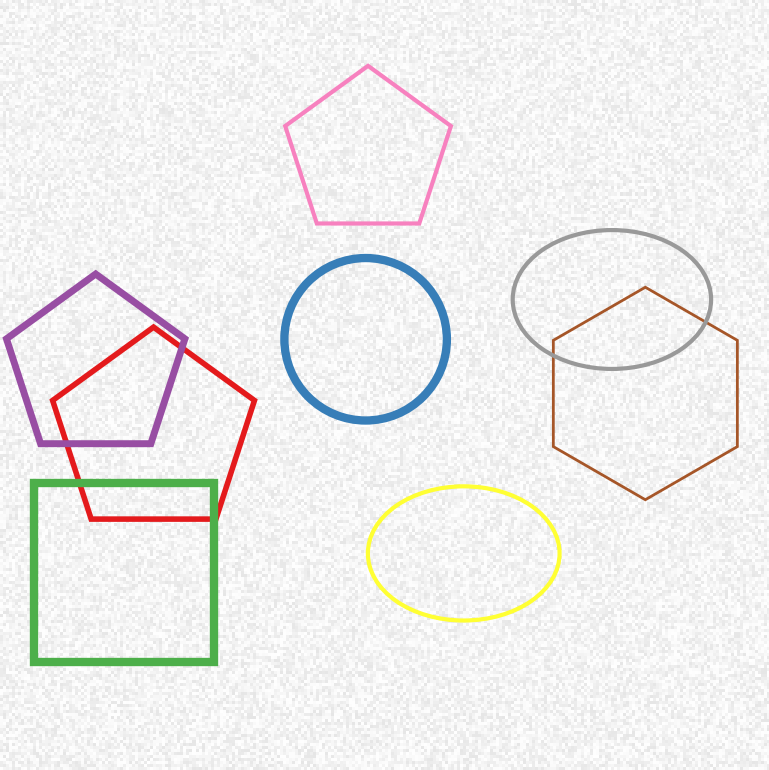[{"shape": "pentagon", "thickness": 2, "radius": 0.69, "center": [0.199, 0.437]}, {"shape": "circle", "thickness": 3, "radius": 0.53, "center": [0.475, 0.559]}, {"shape": "square", "thickness": 3, "radius": 0.58, "center": [0.161, 0.257]}, {"shape": "pentagon", "thickness": 2.5, "radius": 0.61, "center": [0.124, 0.522]}, {"shape": "oval", "thickness": 1.5, "radius": 0.62, "center": [0.602, 0.281]}, {"shape": "hexagon", "thickness": 1, "radius": 0.69, "center": [0.838, 0.489]}, {"shape": "pentagon", "thickness": 1.5, "radius": 0.57, "center": [0.478, 0.801]}, {"shape": "oval", "thickness": 1.5, "radius": 0.64, "center": [0.795, 0.611]}]